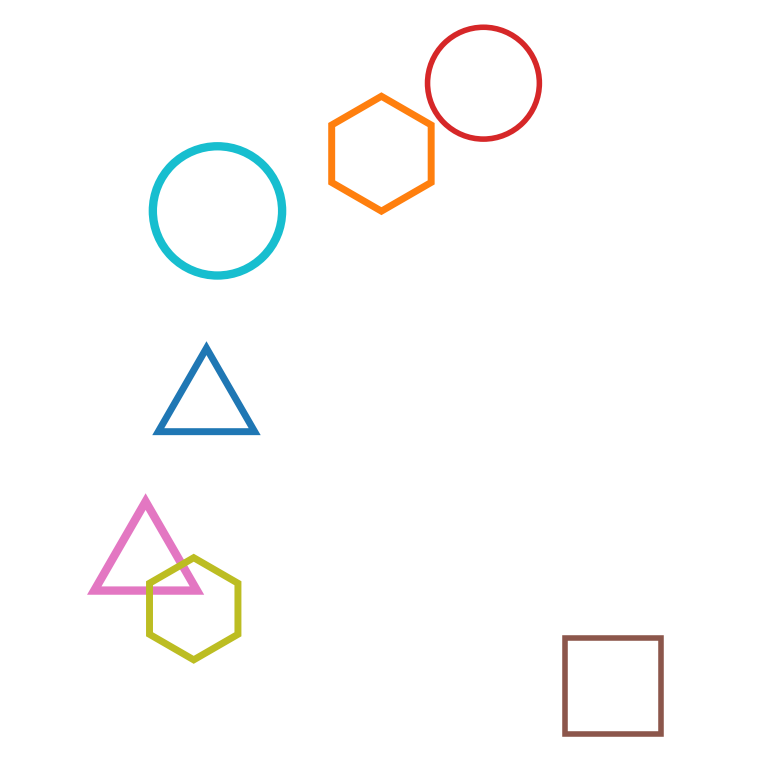[{"shape": "triangle", "thickness": 2.5, "radius": 0.36, "center": [0.268, 0.476]}, {"shape": "hexagon", "thickness": 2.5, "radius": 0.37, "center": [0.495, 0.8]}, {"shape": "circle", "thickness": 2, "radius": 0.36, "center": [0.628, 0.892]}, {"shape": "square", "thickness": 2, "radius": 0.31, "center": [0.796, 0.109]}, {"shape": "triangle", "thickness": 3, "radius": 0.39, "center": [0.189, 0.272]}, {"shape": "hexagon", "thickness": 2.5, "radius": 0.33, "center": [0.252, 0.209]}, {"shape": "circle", "thickness": 3, "radius": 0.42, "center": [0.282, 0.726]}]